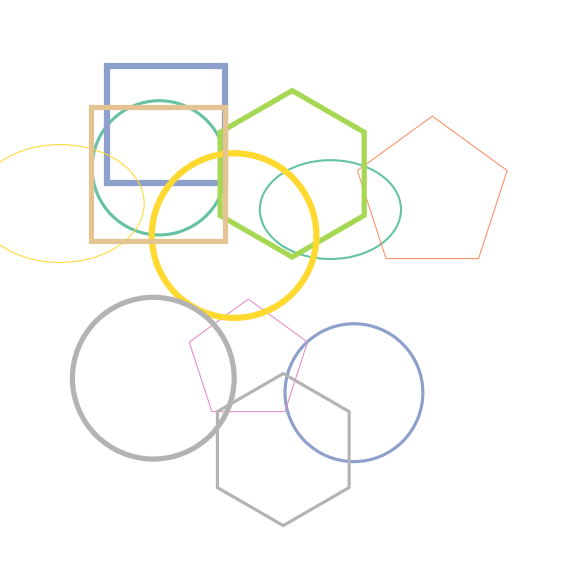[{"shape": "oval", "thickness": 1, "radius": 0.61, "center": [0.572, 0.636]}, {"shape": "circle", "thickness": 1.5, "radius": 0.58, "center": [0.276, 0.709]}, {"shape": "pentagon", "thickness": 0.5, "radius": 0.68, "center": [0.749, 0.662]}, {"shape": "square", "thickness": 3, "radius": 0.51, "center": [0.288, 0.783]}, {"shape": "circle", "thickness": 1.5, "radius": 0.6, "center": [0.613, 0.319]}, {"shape": "pentagon", "thickness": 0.5, "radius": 0.54, "center": [0.43, 0.374]}, {"shape": "hexagon", "thickness": 2.5, "radius": 0.72, "center": [0.506, 0.698]}, {"shape": "oval", "thickness": 0.5, "radius": 0.73, "center": [0.104, 0.647]}, {"shape": "circle", "thickness": 3, "radius": 0.71, "center": [0.405, 0.591]}, {"shape": "square", "thickness": 2.5, "radius": 0.58, "center": [0.274, 0.698]}, {"shape": "hexagon", "thickness": 1.5, "radius": 0.66, "center": [0.491, 0.221]}, {"shape": "circle", "thickness": 2.5, "radius": 0.7, "center": [0.265, 0.344]}]